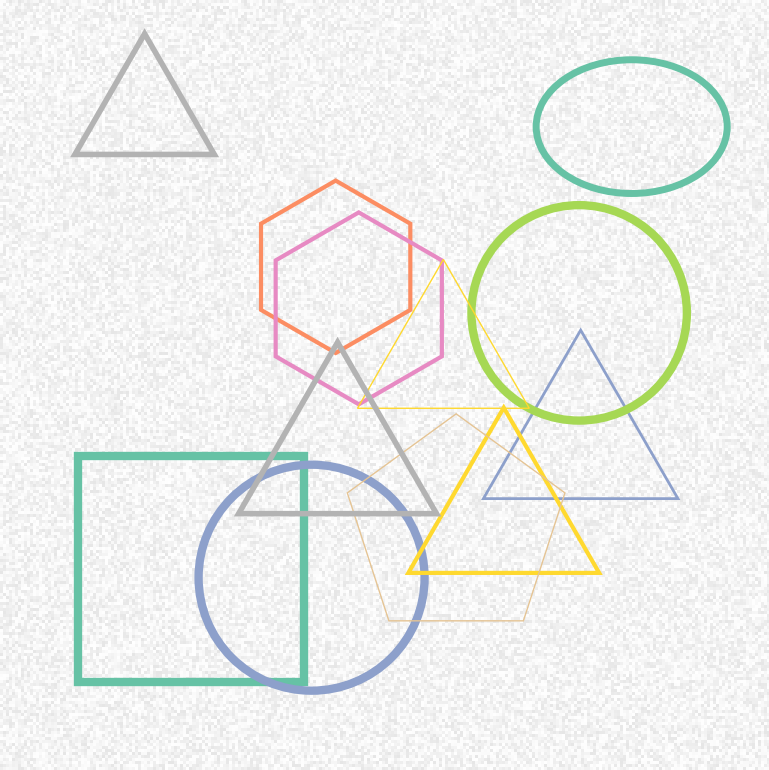[{"shape": "square", "thickness": 3, "radius": 0.73, "center": [0.248, 0.261]}, {"shape": "oval", "thickness": 2.5, "radius": 0.62, "center": [0.82, 0.836]}, {"shape": "hexagon", "thickness": 1.5, "radius": 0.56, "center": [0.436, 0.654]}, {"shape": "triangle", "thickness": 1, "radius": 0.73, "center": [0.754, 0.425]}, {"shape": "circle", "thickness": 3, "radius": 0.73, "center": [0.405, 0.25]}, {"shape": "hexagon", "thickness": 1.5, "radius": 0.62, "center": [0.466, 0.6]}, {"shape": "circle", "thickness": 3, "radius": 0.7, "center": [0.752, 0.594]}, {"shape": "triangle", "thickness": 0.5, "radius": 0.64, "center": [0.576, 0.534]}, {"shape": "triangle", "thickness": 1.5, "radius": 0.72, "center": [0.654, 0.328]}, {"shape": "pentagon", "thickness": 0.5, "radius": 0.74, "center": [0.592, 0.314]}, {"shape": "triangle", "thickness": 2, "radius": 0.74, "center": [0.438, 0.407]}, {"shape": "triangle", "thickness": 2, "radius": 0.52, "center": [0.188, 0.852]}]